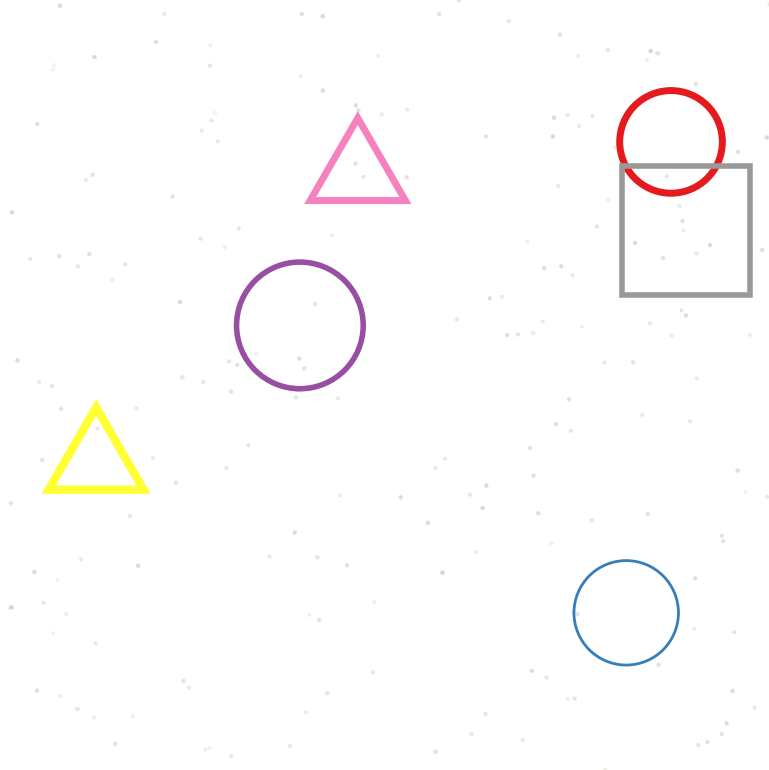[{"shape": "circle", "thickness": 2.5, "radius": 0.33, "center": [0.871, 0.816]}, {"shape": "circle", "thickness": 1, "radius": 0.34, "center": [0.813, 0.204]}, {"shape": "circle", "thickness": 2, "radius": 0.41, "center": [0.389, 0.577]}, {"shape": "triangle", "thickness": 3, "radius": 0.36, "center": [0.125, 0.4]}, {"shape": "triangle", "thickness": 2.5, "radius": 0.36, "center": [0.465, 0.775]}, {"shape": "square", "thickness": 2, "radius": 0.42, "center": [0.891, 0.7]}]